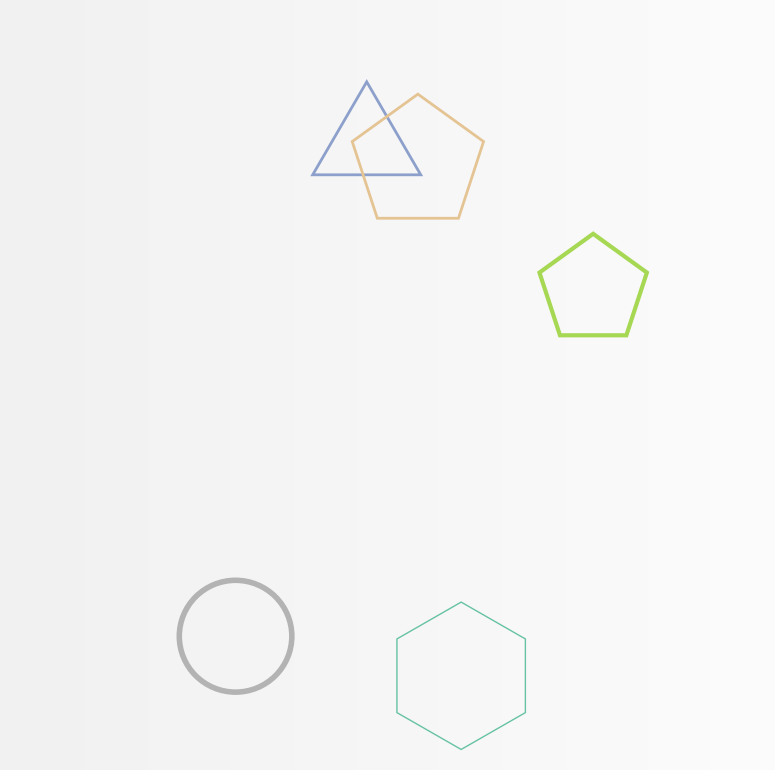[{"shape": "hexagon", "thickness": 0.5, "radius": 0.48, "center": [0.595, 0.122]}, {"shape": "triangle", "thickness": 1, "radius": 0.4, "center": [0.473, 0.813]}, {"shape": "pentagon", "thickness": 1.5, "radius": 0.36, "center": [0.765, 0.624]}, {"shape": "pentagon", "thickness": 1, "radius": 0.45, "center": [0.539, 0.789]}, {"shape": "circle", "thickness": 2, "radius": 0.36, "center": [0.304, 0.174]}]